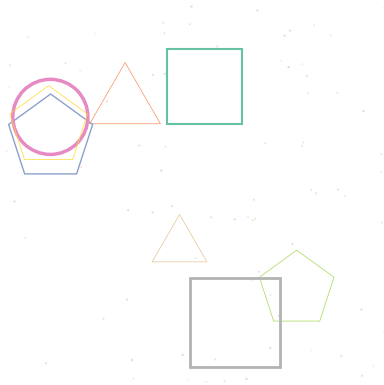[{"shape": "square", "thickness": 1.5, "radius": 0.49, "center": [0.532, 0.776]}, {"shape": "triangle", "thickness": 0.5, "radius": 0.53, "center": [0.325, 0.732]}, {"shape": "pentagon", "thickness": 1, "radius": 0.57, "center": [0.132, 0.641]}, {"shape": "circle", "thickness": 2.5, "radius": 0.49, "center": [0.131, 0.696]}, {"shape": "pentagon", "thickness": 0.5, "radius": 0.51, "center": [0.771, 0.248]}, {"shape": "pentagon", "thickness": 0.5, "radius": 0.53, "center": [0.126, 0.671]}, {"shape": "triangle", "thickness": 0.5, "radius": 0.41, "center": [0.466, 0.361]}, {"shape": "square", "thickness": 2, "radius": 0.58, "center": [0.61, 0.162]}]